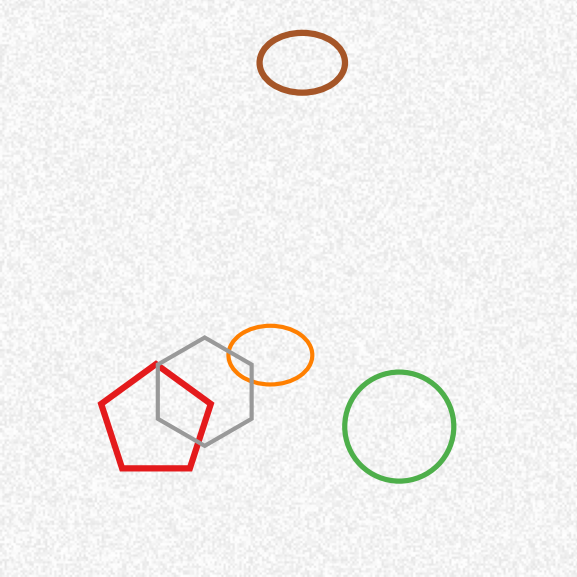[{"shape": "pentagon", "thickness": 3, "radius": 0.5, "center": [0.27, 0.269]}, {"shape": "circle", "thickness": 2.5, "radius": 0.47, "center": [0.691, 0.26]}, {"shape": "oval", "thickness": 2, "radius": 0.36, "center": [0.468, 0.384]}, {"shape": "oval", "thickness": 3, "radius": 0.37, "center": [0.523, 0.89]}, {"shape": "hexagon", "thickness": 2, "radius": 0.47, "center": [0.354, 0.321]}]